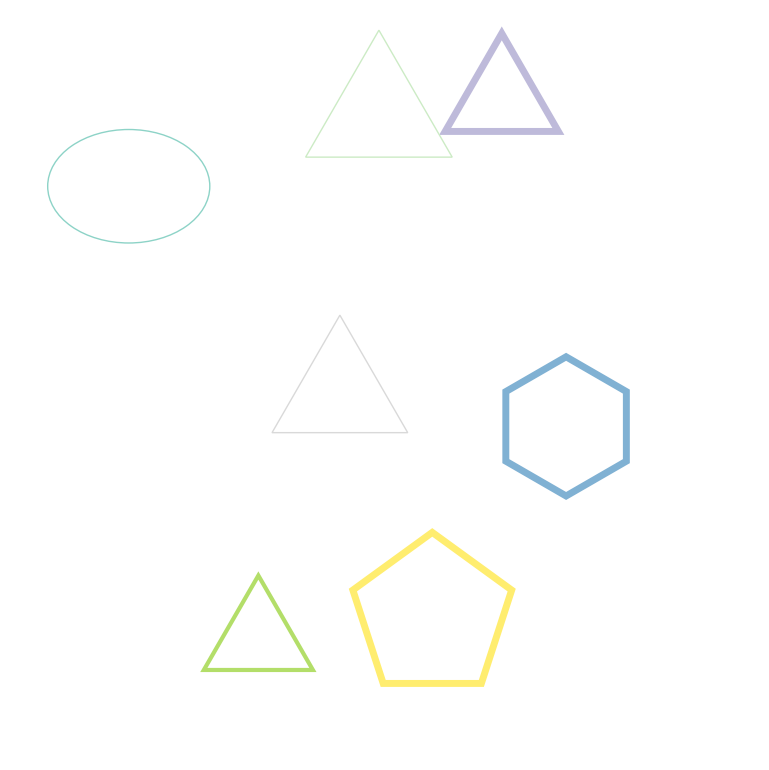[{"shape": "oval", "thickness": 0.5, "radius": 0.53, "center": [0.167, 0.758]}, {"shape": "triangle", "thickness": 2.5, "radius": 0.42, "center": [0.652, 0.872]}, {"shape": "hexagon", "thickness": 2.5, "radius": 0.45, "center": [0.735, 0.446]}, {"shape": "triangle", "thickness": 1.5, "radius": 0.41, "center": [0.336, 0.171]}, {"shape": "triangle", "thickness": 0.5, "radius": 0.51, "center": [0.441, 0.489]}, {"shape": "triangle", "thickness": 0.5, "radius": 0.55, "center": [0.492, 0.851]}, {"shape": "pentagon", "thickness": 2.5, "radius": 0.54, "center": [0.561, 0.2]}]